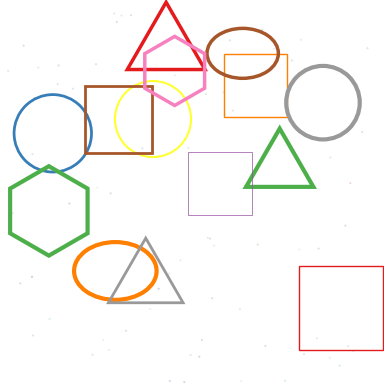[{"shape": "triangle", "thickness": 2.5, "radius": 0.58, "center": [0.431, 0.878]}, {"shape": "square", "thickness": 1, "radius": 0.55, "center": [0.886, 0.2]}, {"shape": "circle", "thickness": 2, "radius": 0.5, "center": [0.137, 0.654]}, {"shape": "hexagon", "thickness": 3, "radius": 0.58, "center": [0.127, 0.452]}, {"shape": "triangle", "thickness": 3, "radius": 0.5, "center": [0.727, 0.565]}, {"shape": "square", "thickness": 0.5, "radius": 0.41, "center": [0.571, 0.524]}, {"shape": "oval", "thickness": 3, "radius": 0.54, "center": [0.3, 0.296]}, {"shape": "square", "thickness": 1, "radius": 0.41, "center": [0.664, 0.778]}, {"shape": "circle", "thickness": 1.5, "radius": 0.49, "center": [0.397, 0.691]}, {"shape": "oval", "thickness": 2.5, "radius": 0.46, "center": [0.63, 0.861]}, {"shape": "square", "thickness": 2, "radius": 0.44, "center": [0.308, 0.69]}, {"shape": "hexagon", "thickness": 2.5, "radius": 0.45, "center": [0.454, 0.816]}, {"shape": "triangle", "thickness": 2, "radius": 0.56, "center": [0.379, 0.27]}, {"shape": "circle", "thickness": 3, "radius": 0.48, "center": [0.839, 0.733]}]